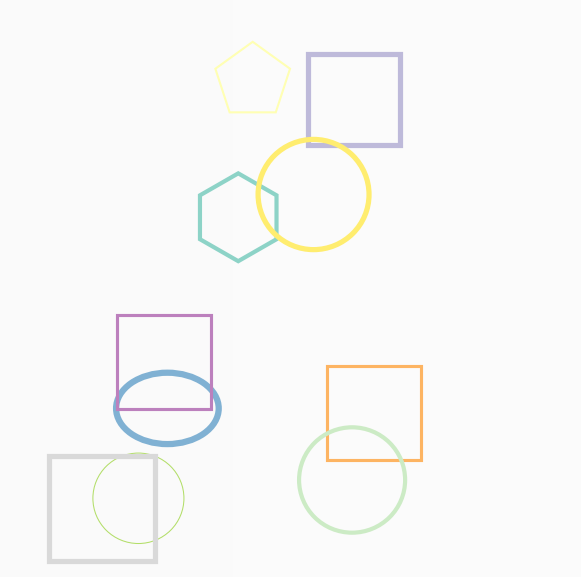[{"shape": "hexagon", "thickness": 2, "radius": 0.38, "center": [0.41, 0.623]}, {"shape": "pentagon", "thickness": 1, "radius": 0.34, "center": [0.435, 0.859]}, {"shape": "square", "thickness": 2.5, "radius": 0.39, "center": [0.609, 0.827]}, {"shape": "oval", "thickness": 3, "radius": 0.44, "center": [0.288, 0.292]}, {"shape": "square", "thickness": 1.5, "radius": 0.41, "center": [0.644, 0.284]}, {"shape": "circle", "thickness": 0.5, "radius": 0.39, "center": [0.238, 0.136]}, {"shape": "square", "thickness": 2.5, "radius": 0.45, "center": [0.176, 0.119]}, {"shape": "square", "thickness": 1.5, "radius": 0.41, "center": [0.283, 0.372]}, {"shape": "circle", "thickness": 2, "radius": 0.46, "center": [0.606, 0.168]}, {"shape": "circle", "thickness": 2.5, "radius": 0.48, "center": [0.539, 0.662]}]